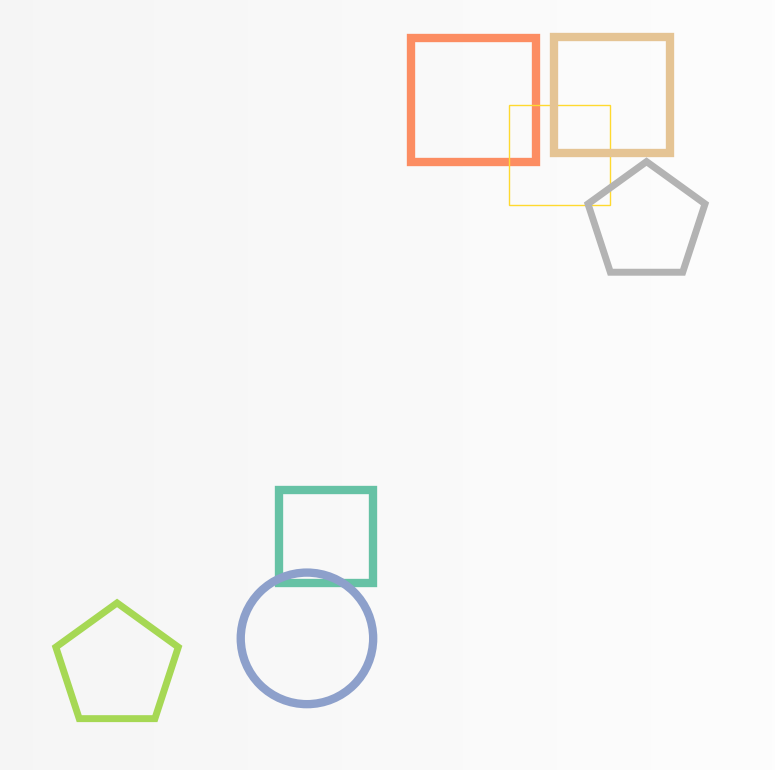[{"shape": "square", "thickness": 3, "radius": 0.3, "center": [0.421, 0.304]}, {"shape": "square", "thickness": 3, "radius": 0.4, "center": [0.611, 0.87]}, {"shape": "circle", "thickness": 3, "radius": 0.43, "center": [0.396, 0.171]}, {"shape": "pentagon", "thickness": 2.5, "radius": 0.42, "center": [0.151, 0.134]}, {"shape": "square", "thickness": 0.5, "radius": 0.32, "center": [0.722, 0.799]}, {"shape": "square", "thickness": 3, "radius": 0.38, "center": [0.79, 0.877]}, {"shape": "pentagon", "thickness": 2.5, "radius": 0.4, "center": [0.834, 0.711]}]